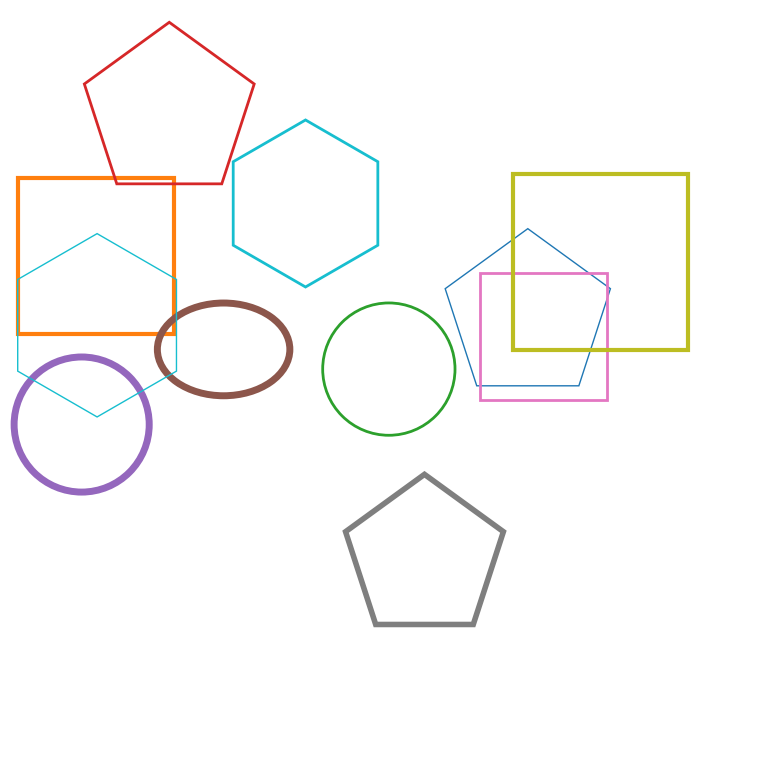[{"shape": "pentagon", "thickness": 0.5, "radius": 0.56, "center": [0.685, 0.59]}, {"shape": "square", "thickness": 1.5, "radius": 0.51, "center": [0.124, 0.668]}, {"shape": "circle", "thickness": 1, "radius": 0.43, "center": [0.505, 0.521]}, {"shape": "pentagon", "thickness": 1, "radius": 0.58, "center": [0.22, 0.855]}, {"shape": "circle", "thickness": 2.5, "radius": 0.44, "center": [0.106, 0.449]}, {"shape": "oval", "thickness": 2.5, "radius": 0.43, "center": [0.29, 0.546]}, {"shape": "square", "thickness": 1, "radius": 0.41, "center": [0.706, 0.563]}, {"shape": "pentagon", "thickness": 2, "radius": 0.54, "center": [0.551, 0.276]}, {"shape": "square", "thickness": 1.5, "radius": 0.57, "center": [0.78, 0.659]}, {"shape": "hexagon", "thickness": 1, "radius": 0.54, "center": [0.397, 0.736]}, {"shape": "hexagon", "thickness": 0.5, "radius": 0.6, "center": [0.126, 0.578]}]